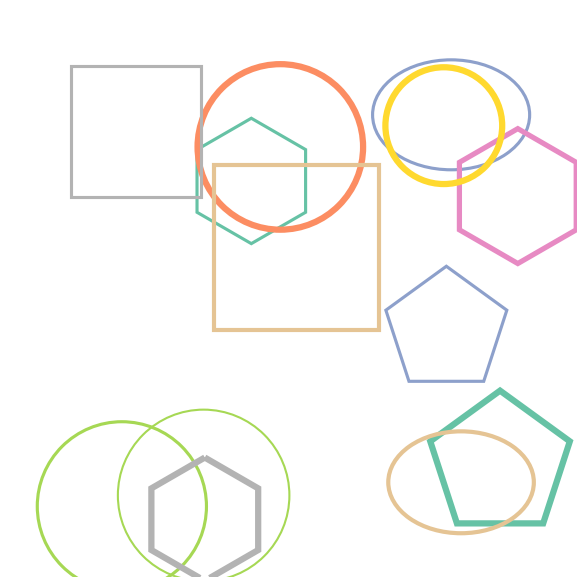[{"shape": "pentagon", "thickness": 3, "radius": 0.64, "center": [0.866, 0.196]}, {"shape": "hexagon", "thickness": 1.5, "radius": 0.54, "center": [0.435, 0.686]}, {"shape": "circle", "thickness": 3, "radius": 0.72, "center": [0.485, 0.745]}, {"shape": "oval", "thickness": 1.5, "radius": 0.68, "center": [0.781, 0.8]}, {"shape": "pentagon", "thickness": 1.5, "radius": 0.55, "center": [0.773, 0.428]}, {"shape": "hexagon", "thickness": 2.5, "radius": 0.58, "center": [0.897, 0.66]}, {"shape": "circle", "thickness": 1, "radius": 0.74, "center": [0.353, 0.141]}, {"shape": "circle", "thickness": 1.5, "radius": 0.73, "center": [0.211, 0.122]}, {"shape": "circle", "thickness": 3, "radius": 0.51, "center": [0.768, 0.782]}, {"shape": "square", "thickness": 2, "radius": 0.71, "center": [0.514, 0.571]}, {"shape": "oval", "thickness": 2, "radius": 0.63, "center": [0.798, 0.164]}, {"shape": "square", "thickness": 1.5, "radius": 0.56, "center": [0.235, 0.771]}, {"shape": "hexagon", "thickness": 3, "radius": 0.53, "center": [0.355, 0.1]}]